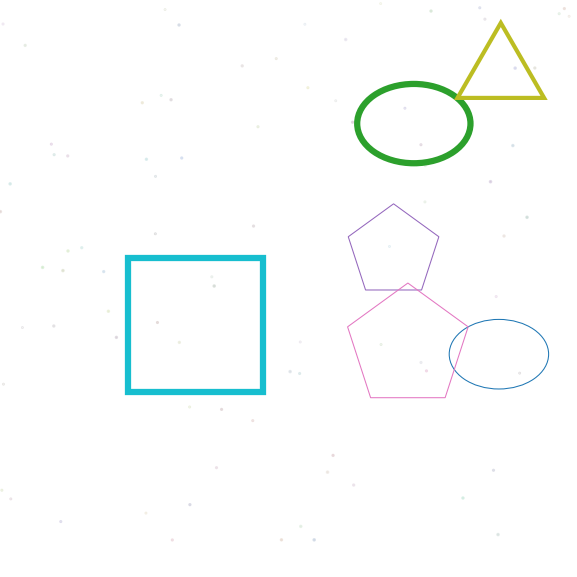[{"shape": "oval", "thickness": 0.5, "radius": 0.43, "center": [0.864, 0.386]}, {"shape": "oval", "thickness": 3, "radius": 0.49, "center": [0.717, 0.785]}, {"shape": "pentagon", "thickness": 0.5, "radius": 0.41, "center": [0.681, 0.564]}, {"shape": "pentagon", "thickness": 0.5, "radius": 0.55, "center": [0.706, 0.399]}, {"shape": "triangle", "thickness": 2, "radius": 0.43, "center": [0.867, 0.873]}, {"shape": "square", "thickness": 3, "radius": 0.58, "center": [0.339, 0.436]}]